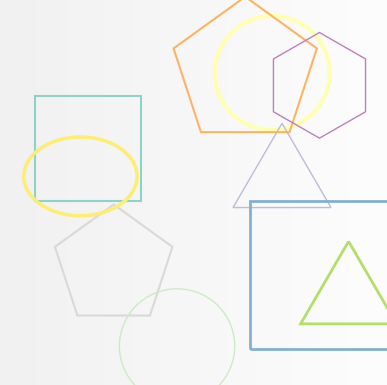[{"shape": "square", "thickness": 1.5, "radius": 0.68, "center": [0.227, 0.614]}, {"shape": "circle", "thickness": 3, "radius": 0.74, "center": [0.702, 0.81]}, {"shape": "triangle", "thickness": 1, "radius": 0.73, "center": [0.728, 0.534]}, {"shape": "square", "thickness": 2, "radius": 0.96, "center": [0.838, 0.287]}, {"shape": "pentagon", "thickness": 1.5, "radius": 0.97, "center": [0.633, 0.814]}, {"shape": "triangle", "thickness": 2, "radius": 0.71, "center": [0.9, 0.23]}, {"shape": "pentagon", "thickness": 1.5, "radius": 0.8, "center": [0.293, 0.309]}, {"shape": "hexagon", "thickness": 1, "radius": 0.69, "center": [0.824, 0.778]}, {"shape": "circle", "thickness": 1, "radius": 0.74, "center": [0.457, 0.101]}, {"shape": "oval", "thickness": 2.5, "radius": 0.73, "center": [0.207, 0.542]}]